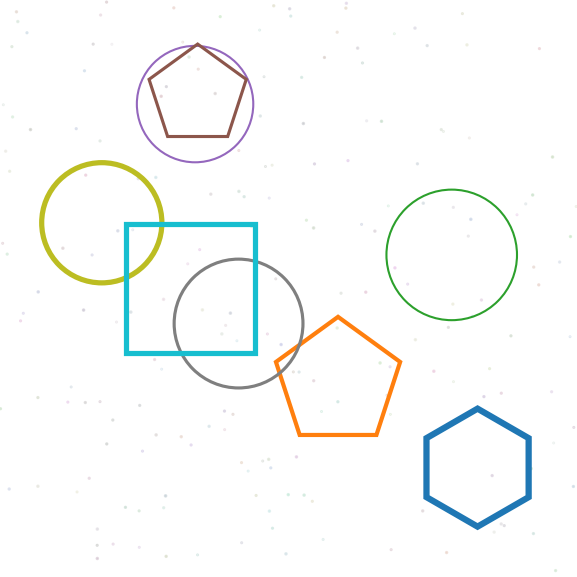[{"shape": "hexagon", "thickness": 3, "radius": 0.51, "center": [0.827, 0.189]}, {"shape": "pentagon", "thickness": 2, "radius": 0.57, "center": [0.585, 0.337]}, {"shape": "circle", "thickness": 1, "radius": 0.57, "center": [0.782, 0.558]}, {"shape": "circle", "thickness": 1, "radius": 0.5, "center": [0.338, 0.819]}, {"shape": "pentagon", "thickness": 1.5, "radius": 0.44, "center": [0.342, 0.834]}, {"shape": "circle", "thickness": 1.5, "radius": 0.56, "center": [0.413, 0.439]}, {"shape": "circle", "thickness": 2.5, "radius": 0.52, "center": [0.176, 0.613]}, {"shape": "square", "thickness": 2.5, "radius": 0.56, "center": [0.331, 0.5]}]